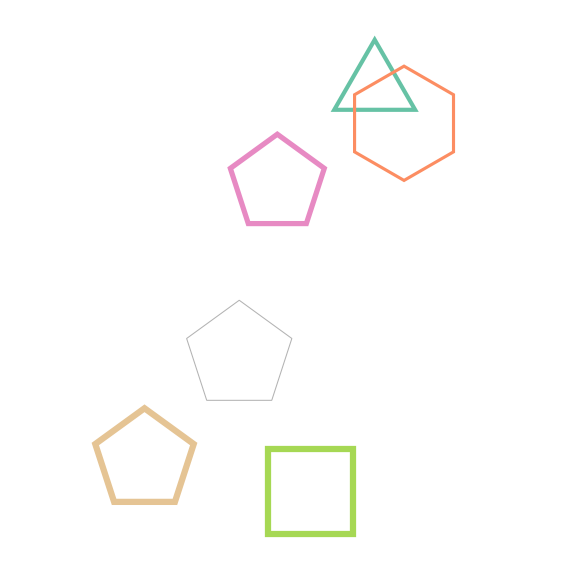[{"shape": "triangle", "thickness": 2, "radius": 0.4, "center": [0.649, 0.849]}, {"shape": "hexagon", "thickness": 1.5, "radius": 0.49, "center": [0.7, 0.786]}, {"shape": "pentagon", "thickness": 2.5, "radius": 0.43, "center": [0.48, 0.681]}, {"shape": "square", "thickness": 3, "radius": 0.37, "center": [0.537, 0.149]}, {"shape": "pentagon", "thickness": 3, "radius": 0.45, "center": [0.25, 0.203]}, {"shape": "pentagon", "thickness": 0.5, "radius": 0.48, "center": [0.414, 0.383]}]